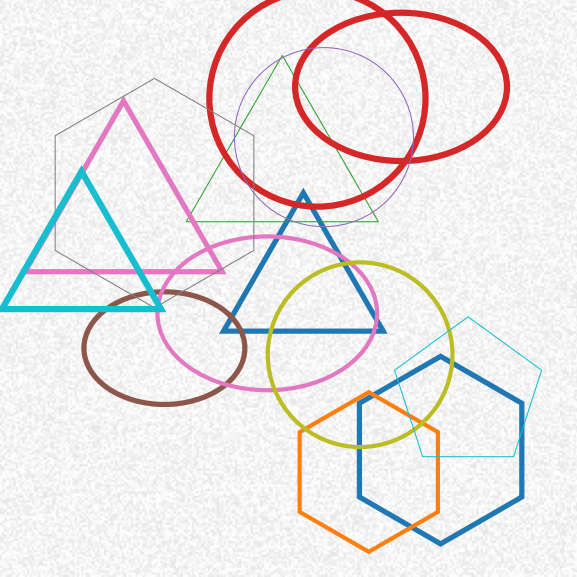[{"shape": "hexagon", "thickness": 2.5, "radius": 0.81, "center": [0.763, 0.22]}, {"shape": "triangle", "thickness": 2.5, "radius": 0.8, "center": [0.525, 0.506]}, {"shape": "hexagon", "thickness": 2, "radius": 0.69, "center": [0.639, 0.182]}, {"shape": "triangle", "thickness": 0.5, "radius": 0.96, "center": [0.489, 0.711]}, {"shape": "circle", "thickness": 3, "radius": 0.94, "center": [0.55, 0.828]}, {"shape": "oval", "thickness": 3, "radius": 0.92, "center": [0.694, 0.849]}, {"shape": "circle", "thickness": 0.5, "radius": 0.78, "center": [0.561, 0.762]}, {"shape": "oval", "thickness": 2.5, "radius": 0.7, "center": [0.285, 0.396]}, {"shape": "oval", "thickness": 2, "radius": 0.95, "center": [0.463, 0.457]}, {"shape": "triangle", "thickness": 2.5, "radius": 0.99, "center": [0.214, 0.627]}, {"shape": "hexagon", "thickness": 0.5, "radius": 0.99, "center": [0.268, 0.665]}, {"shape": "circle", "thickness": 2, "radius": 0.8, "center": [0.624, 0.385]}, {"shape": "pentagon", "thickness": 0.5, "radius": 0.67, "center": [0.811, 0.317]}, {"shape": "triangle", "thickness": 3, "radius": 0.79, "center": [0.141, 0.543]}]